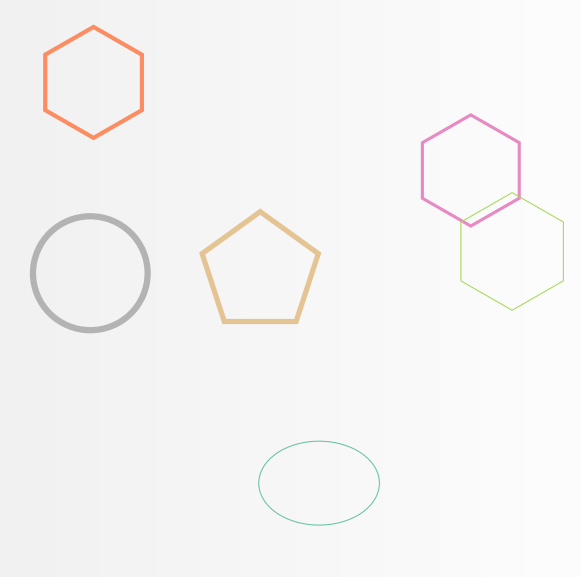[{"shape": "oval", "thickness": 0.5, "radius": 0.52, "center": [0.549, 0.163]}, {"shape": "hexagon", "thickness": 2, "radius": 0.48, "center": [0.161, 0.856]}, {"shape": "hexagon", "thickness": 1.5, "radius": 0.48, "center": [0.81, 0.704]}, {"shape": "hexagon", "thickness": 0.5, "radius": 0.51, "center": [0.881, 0.564]}, {"shape": "pentagon", "thickness": 2.5, "radius": 0.53, "center": [0.448, 0.527]}, {"shape": "circle", "thickness": 3, "radius": 0.49, "center": [0.155, 0.526]}]